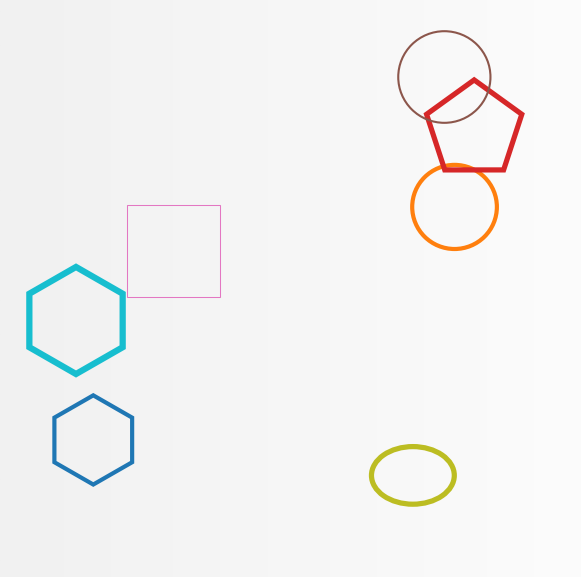[{"shape": "hexagon", "thickness": 2, "radius": 0.39, "center": [0.16, 0.237]}, {"shape": "circle", "thickness": 2, "radius": 0.36, "center": [0.782, 0.641]}, {"shape": "pentagon", "thickness": 2.5, "radius": 0.43, "center": [0.816, 0.775]}, {"shape": "circle", "thickness": 1, "radius": 0.4, "center": [0.764, 0.866]}, {"shape": "square", "thickness": 0.5, "radius": 0.4, "center": [0.299, 0.564]}, {"shape": "oval", "thickness": 2.5, "radius": 0.36, "center": [0.71, 0.176]}, {"shape": "hexagon", "thickness": 3, "radius": 0.46, "center": [0.131, 0.444]}]